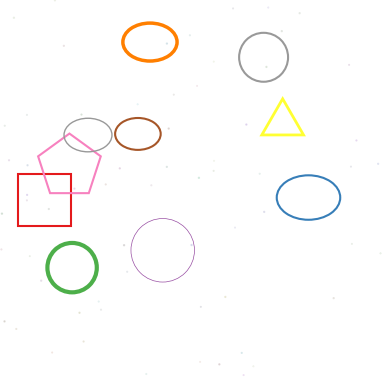[{"shape": "square", "thickness": 1.5, "radius": 0.34, "center": [0.115, 0.48]}, {"shape": "oval", "thickness": 1.5, "radius": 0.41, "center": [0.801, 0.487]}, {"shape": "circle", "thickness": 3, "radius": 0.32, "center": [0.187, 0.305]}, {"shape": "circle", "thickness": 0.5, "radius": 0.41, "center": [0.423, 0.35]}, {"shape": "oval", "thickness": 2.5, "radius": 0.35, "center": [0.39, 0.891]}, {"shape": "triangle", "thickness": 2, "radius": 0.31, "center": [0.734, 0.681]}, {"shape": "oval", "thickness": 1.5, "radius": 0.3, "center": [0.358, 0.652]}, {"shape": "pentagon", "thickness": 1.5, "radius": 0.43, "center": [0.18, 0.568]}, {"shape": "oval", "thickness": 1, "radius": 0.31, "center": [0.229, 0.649]}, {"shape": "circle", "thickness": 1.5, "radius": 0.32, "center": [0.685, 0.851]}]